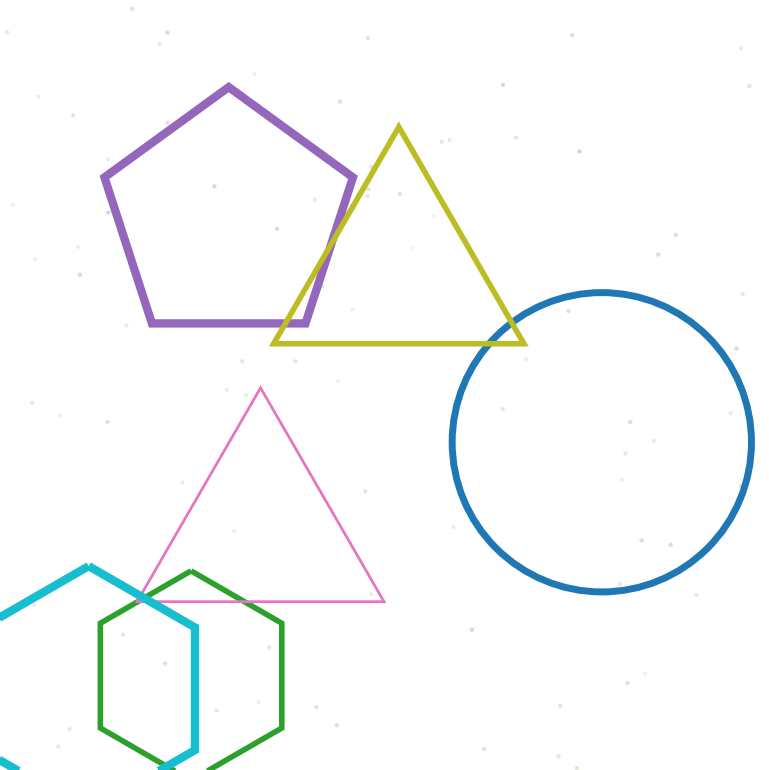[{"shape": "circle", "thickness": 2.5, "radius": 0.97, "center": [0.782, 0.426]}, {"shape": "hexagon", "thickness": 2, "radius": 0.68, "center": [0.248, 0.123]}, {"shape": "pentagon", "thickness": 3, "radius": 0.85, "center": [0.297, 0.717]}, {"shape": "triangle", "thickness": 1, "radius": 0.93, "center": [0.338, 0.311]}, {"shape": "triangle", "thickness": 2, "radius": 0.94, "center": [0.518, 0.647]}, {"shape": "hexagon", "thickness": 3, "radius": 0.8, "center": [0.115, 0.105]}]